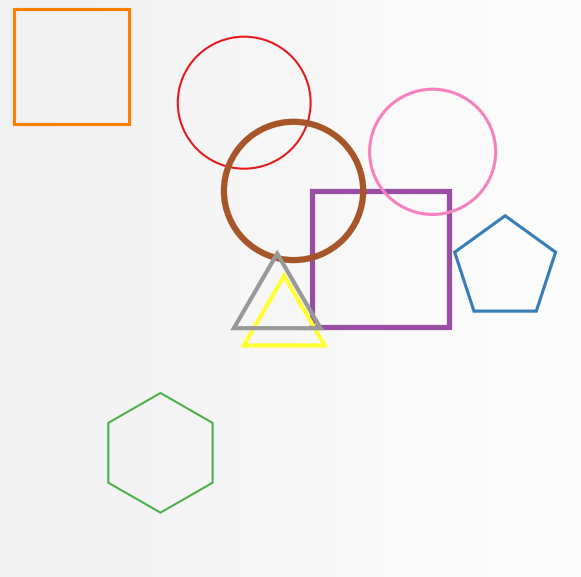[{"shape": "circle", "thickness": 1, "radius": 0.57, "center": [0.42, 0.821]}, {"shape": "pentagon", "thickness": 1.5, "radius": 0.46, "center": [0.869, 0.534]}, {"shape": "hexagon", "thickness": 1, "radius": 0.52, "center": [0.276, 0.215]}, {"shape": "square", "thickness": 2.5, "radius": 0.59, "center": [0.655, 0.55]}, {"shape": "square", "thickness": 1.5, "radius": 0.49, "center": [0.123, 0.884]}, {"shape": "triangle", "thickness": 2, "radius": 0.4, "center": [0.489, 0.441]}, {"shape": "circle", "thickness": 3, "radius": 0.6, "center": [0.505, 0.669]}, {"shape": "circle", "thickness": 1.5, "radius": 0.54, "center": [0.744, 0.736]}, {"shape": "triangle", "thickness": 2, "radius": 0.43, "center": [0.477, 0.474]}]